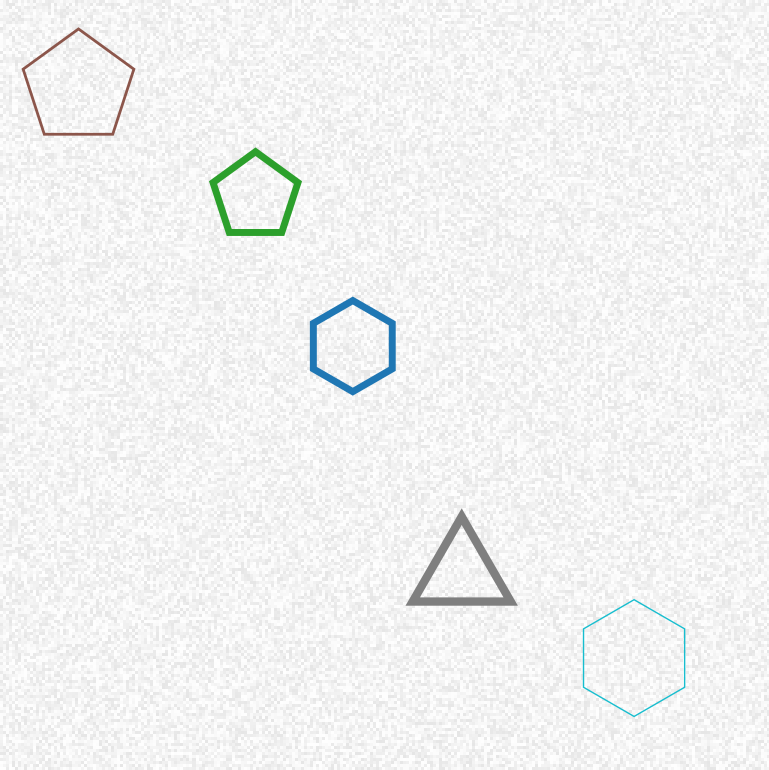[{"shape": "hexagon", "thickness": 2.5, "radius": 0.3, "center": [0.458, 0.551]}, {"shape": "pentagon", "thickness": 2.5, "radius": 0.29, "center": [0.332, 0.745]}, {"shape": "pentagon", "thickness": 1, "radius": 0.38, "center": [0.102, 0.887]}, {"shape": "triangle", "thickness": 3, "radius": 0.37, "center": [0.6, 0.256]}, {"shape": "hexagon", "thickness": 0.5, "radius": 0.38, "center": [0.823, 0.145]}]